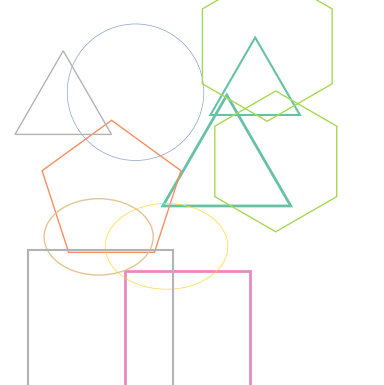[{"shape": "triangle", "thickness": 1.5, "radius": 0.67, "center": [0.663, 0.768]}, {"shape": "triangle", "thickness": 2, "radius": 0.96, "center": [0.589, 0.561]}, {"shape": "pentagon", "thickness": 1, "radius": 0.95, "center": [0.29, 0.498]}, {"shape": "circle", "thickness": 0.5, "radius": 0.89, "center": [0.352, 0.76]}, {"shape": "square", "thickness": 2, "radius": 0.81, "center": [0.487, 0.134]}, {"shape": "hexagon", "thickness": 1, "radius": 0.97, "center": [0.694, 0.88]}, {"shape": "hexagon", "thickness": 1, "radius": 0.91, "center": [0.716, 0.581]}, {"shape": "oval", "thickness": 0.5, "radius": 0.8, "center": [0.433, 0.36]}, {"shape": "oval", "thickness": 1, "radius": 0.71, "center": [0.256, 0.385]}, {"shape": "triangle", "thickness": 1, "radius": 0.72, "center": [0.164, 0.723]}, {"shape": "square", "thickness": 1.5, "radius": 0.94, "center": [0.261, 0.162]}]